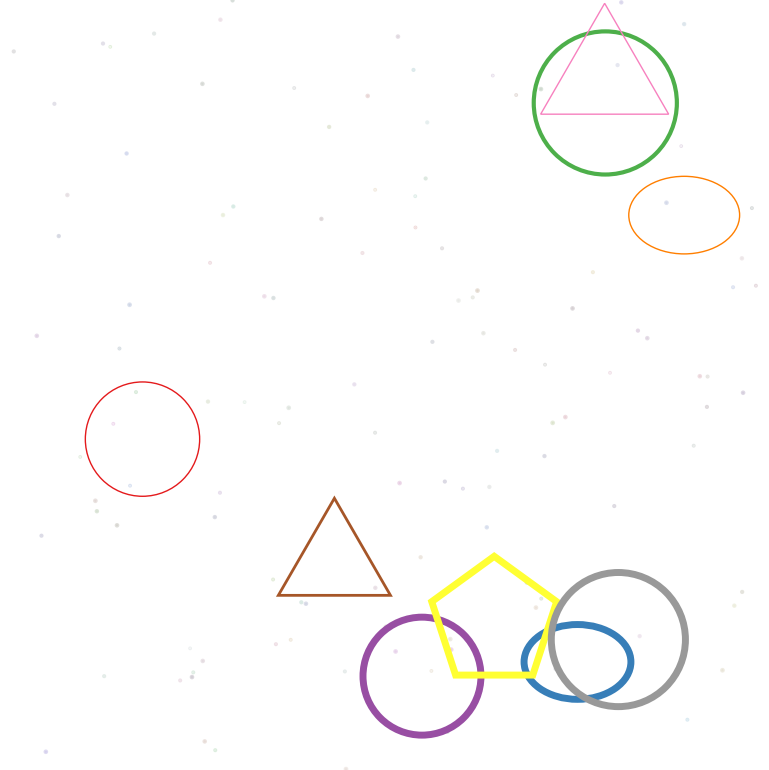[{"shape": "circle", "thickness": 0.5, "radius": 0.37, "center": [0.185, 0.43]}, {"shape": "oval", "thickness": 2.5, "radius": 0.35, "center": [0.75, 0.14]}, {"shape": "circle", "thickness": 1.5, "radius": 0.46, "center": [0.786, 0.866]}, {"shape": "circle", "thickness": 2.5, "radius": 0.38, "center": [0.548, 0.122]}, {"shape": "oval", "thickness": 0.5, "radius": 0.36, "center": [0.889, 0.721]}, {"shape": "pentagon", "thickness": 2.5, "radius": 0.43, "center": [0.642, 0.192]}, {"shape": "triangle", "thickness": 1, "radius": 0.42, "center": [0.434, 0.269]}, {"shape": "triangle", "thickness": 0.5, "radius": 0.48, "center": [0.785, 0.9]}, {"shape": "circle", "thickness": 2.5, "radius": 0.44, "center": [0.803, 0.169]}]